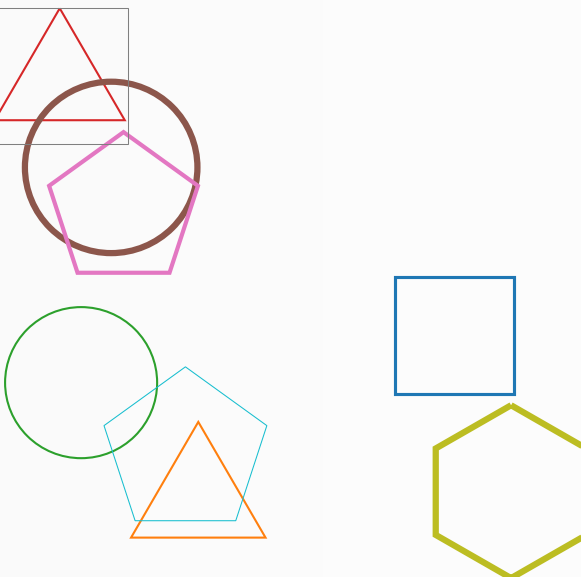[{"shape": "square", "thickness": 1.5, "radius": 0.51, "center": [0.782, 0.418]}, {"shape": "triangle", "thickness": 1, "radius": 0.67, "center": [0.341, 0.135]}, {"shape": "circle", "thickness": 1, "radius": 0.65, "center": [0.14, 0.337]}, {"shape": "triangle", "thickness": 1, "radius": 0.65, "center": [0.103, 0.856]}, {"shape": "circle", "thickness": 3, "radius": 0.74, "center": [0.191, 0.709]}, {"shape": "pentagon", "thickness": 2, "radius": 0.67, "center": [0.213, 0.636]}, {"shape": "square", "thickness": 0.5, "radius": 0.59, "center": [0.102, 0.867]}, {"shape": "hexagon", "thickness": 3, "radius": 0.75, "center": [0.879, 0.148]}, {"shape": "pentagon", "thickness": 0.5, "radius": 0.74, "center": [0.319, 0.217]}]